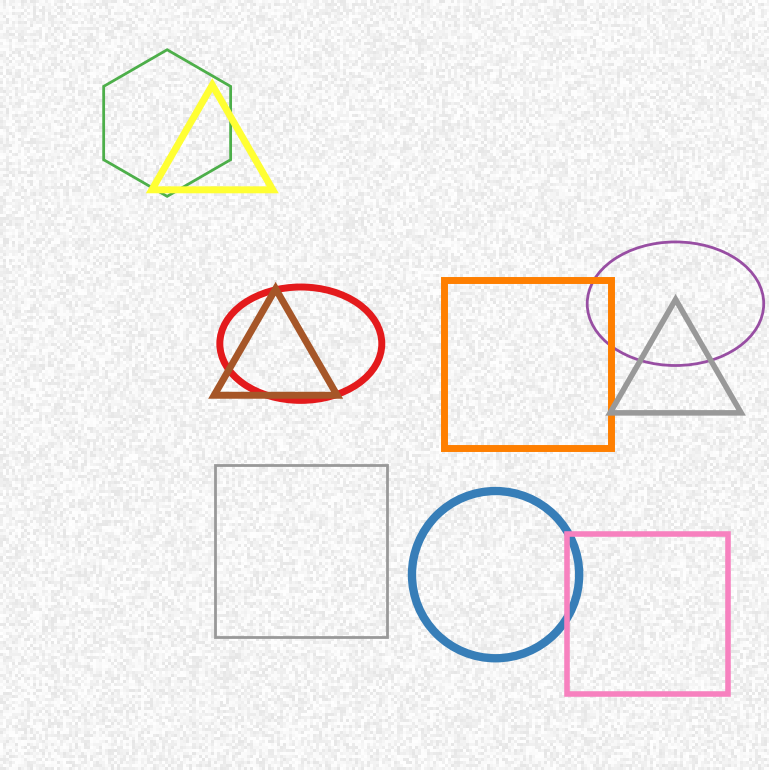[{"shape": "oval", "thickness": 2.5, "radius": 0.53, "center": [0.391, 0.554]}, {"shape": "circle", "thickness": 3, "radius": 0.54, "center": [0.644, 0.254]}, {"shape": "hexagon", "thickness": 1, "radius": 0.48, "center": [0.217, 0.84]}, {"shape": "oval", "thickness": 1, "radius": 0.57, "center": [0.877, 0.606]}, {"shape": "square", "thickness": 2.5, "radius": 0.54, "center": [0.685, 0.527]}, {"shape": "triangle", "thickness": 2.5, "radius": 0.45, "center": [0.276, 0.799]}, {"shape": "triangle", "thickness": 2.5, "radius": 0.46, "center": [0.358, 0.533]}, {"shape": "square", "thickness": 2, "radius": 0.52, "center": [0.841, 0.202]}, {"shape": "triangle", "thickness": 2, "radius": 0.49, "center": [0.877, 0.513]}, {"shape": "square", "thickness": 1, "radius": 0.56, "center": [0.391, 0.284]}]